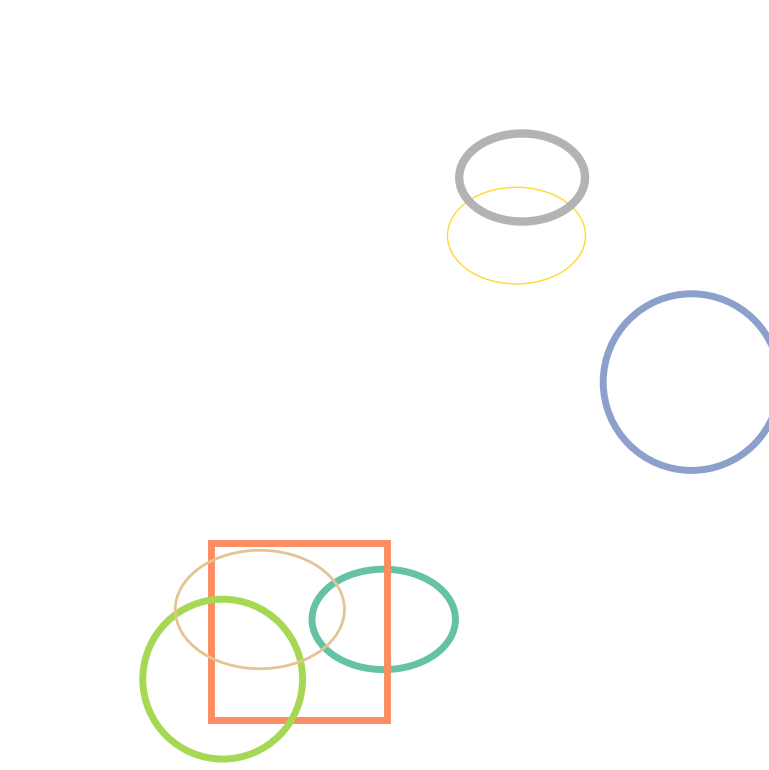[{"shape": "oval", "thickness": 2.5, "radius": 0.47, "center": [0.498, 0.196]}, {"shape": "square", "thickness": 2.5, "radius": 0.57, "center": [0.388, 0.18]}, {"shape": "circle", "thickness": 2.5, "radius": 0.57, "center": [0.898, 0.504]}, {"shape": "circle", "thickness": 2.5, "radius": 0.52, "center": [0.289, 0.118]}, {"shape": "oval", "thickness": 0.5, "radius": 0.45, "center": [0.671, 0.694]}, {"shape": "oval", "thickness": 1, "radius": 0.55, "center": [0.337, 0.208]}, {"shape": "oval", "thickness": 3, "radius": 0.41, "center": [0.678, 0.769]}]